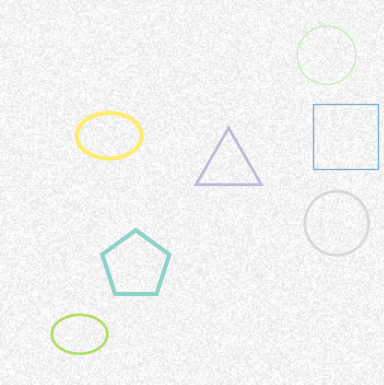[{"shape": "pentagon", "thickness": 3, "radius": 0.46, "center": [0.353, 0.311]}, {"shape": "triangle", "thickness": 2, "radius": 0.49, "center": [0.594, 0.569]}, {"shape": "square", "thickness": 1, "radius": 0.42, "center": [0.897, 0.646]}, {"shape": "oval", "thickness": 2, "radius": 0.36, "center": [0.207, 0.132]}, {"shape": "circle", "thickness": 2, "radius": 0.42, "center": [0.875, 0.42]}, {"shape": "circle", "thickness": 1, "radius": 0.38, "center": [0.848, 0.856]}, {"shape": "oval", "thickness": 3, "radius": 0.42, "center": [0.284, 0.647]}]